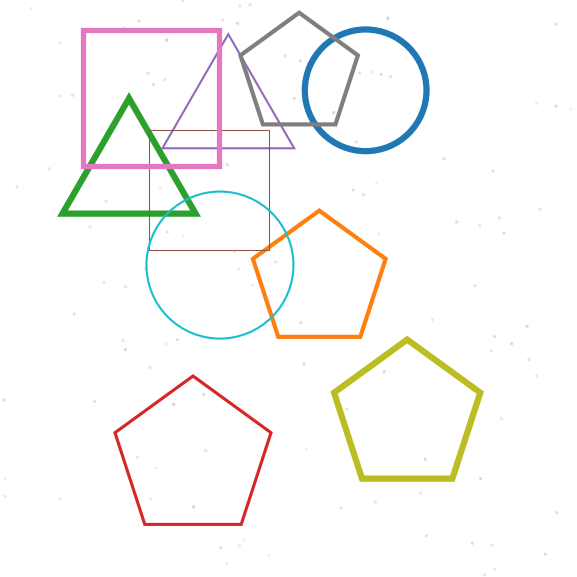[{"shape": "circle", "thickness": 3, "radius": 0.53, "center": [0.633, 0.843]}, {"shape": "pentagon", "thickness": 2, "radius": 0.6, "center": [0.553, 0.514]}, {"shape": "triangle", "thickness": 3, "radius": 0.67, "center": [0.223, 0.696]}, {"shape": "pentagon", "thickness": 1.5, "radius": 0.71, "center": [0.334, 0.206]}, {"shape": "triangle", "thickness": 1, "radius": 0.66, "center": [0.395, 0.808]}, {"shape": "square", "thickness": 0.5, "radius": 0.52, "center": [0.362, 0.67]}, {"shape": "square", "thickness": 2.5, "radius": 0.59, "center": [0.262, 0.83]}, {"shape": "pentagon", "thickness": 2, "radius": 0.53, "center": [0.518, 0.87]}, {"shape": "pentagon", "thickness": 3, "radius": 0.67, "center": [0.705, 0.278]}, {"shape": "circle", "thickness": 1, "radius": 0.64, "center": [0.381, 0.54]}]